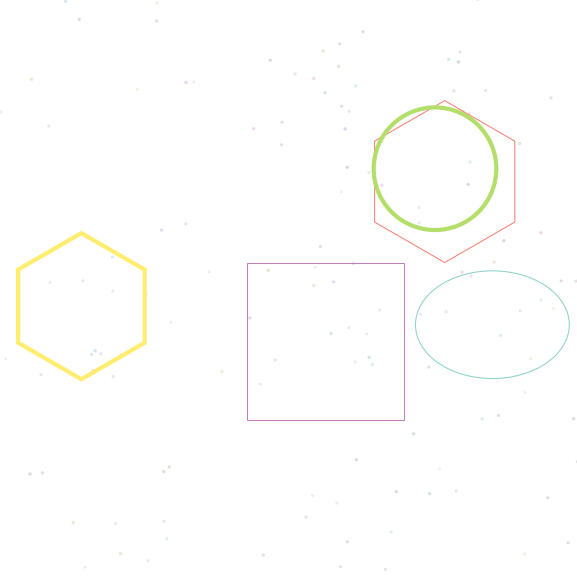[{"shape": "oval", "thickness": 0.5, "radius": 0.67, "center": [0.853, 0.437]}, {"shape": "hexagon", "thickness": 0.5, "radius": 0.7, "center": [0.77, 0.685]}, {"shape": "circle", "thickness": 2, "radius": 0.53, "center": [0.753, 0.707]}, {"shape": "square", "thickness": 0.5, "radius": 0.68, "center": [0.563, 0.407]}, {"shape": "hexagon", "thickness": 2, "radius": 0.63, "center": [0.141, 0.469]}]